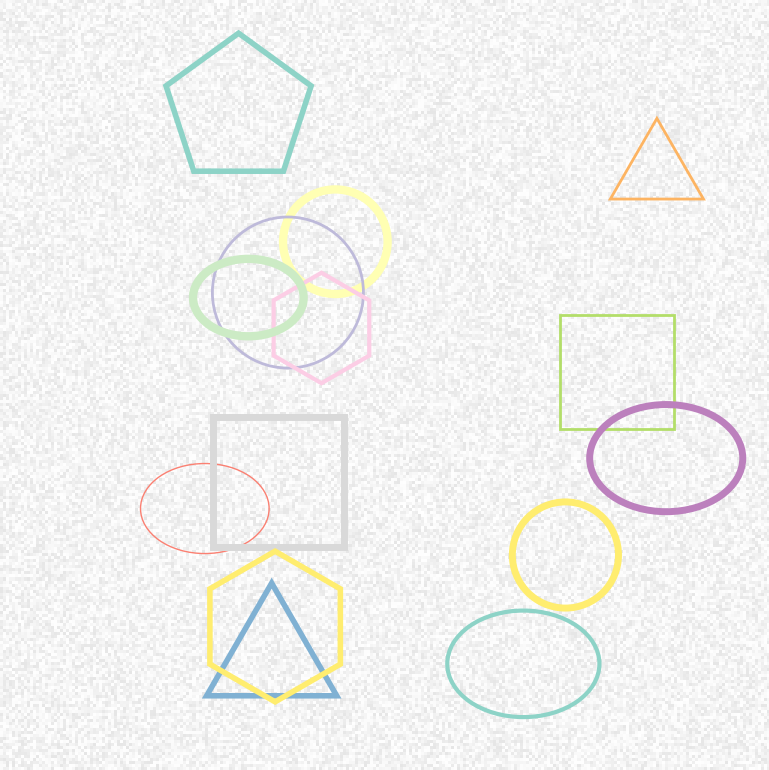[{"shape": "pentagon", "thickness": 2, "radius": 0.5, "center": [0.31, 0.858]}, {"shape": "oval", "thickness": 1.5, "radius": 0.49, "center": [0.68, 0.138]}, {"shape": "circle", "thickness": 3, "radius": 0.34, "center": [0.435, 0.686]}, {"shape": "circle", "thickness": 1, "radius": 0.49, "center": [0.374, 0.62]}, {"shape": "oval", "thickness": 0.5, "radius": 0.42, "center": [0.266, 0.34]}, {"shape": "triangle", "thickness": 2, "radius": 0.49, "center": [0.353, 0.145]}, {"shape": "triangle", "thickness": 1, "radius": 0.35, "center": [0.853, 0.776]}, {"shape": "square", "thickness": 1, "radius": 0.37, "center": [0.801, 0.517]}, {"shape": "hexagon", "thickness": 1.5, "radius": 0.36, "center": [0.417, 0.574]}, {"shape": "square", "thickness": 2.5, "radius": 0.42, "center": [0.362, 0.374]}, {"shape": "oval", "thickness": 2.5, "radius": 0.5, "center": [0.865, 0.405]}, {"shape": "oval", "thickness": 3, "radius": 0.36, "center": [0.323, 0.614]}, {"shape": "hexagon", "thickness": 2, "radius": 0.49, "center": [0.357, 0.186]}, {"shape": "circle", "thickness": 2.5, "radius": 0.34, "center": [0.734, 0.279]}]